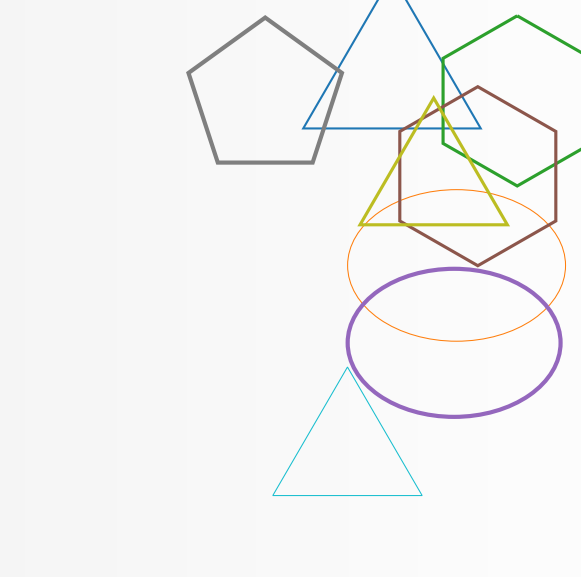[{"shape": "triangle", "thickness": 1, "radius": 0.88, "center": [0.674, 0.865]}, {"shape": "oval", "thickness": 0.5, "radius": 0.94, "center": [0.785, 0.54]}, {"shape": "hexagon", "thickness": 1.5, "radius": 0.74, "center": [0.89, 0.824]}, {"shape": "oval", "thickness": 2, "radius": 0.92, "center": [0.781, 0.405]}, {"shape": "hexagon", "thickness": 1.5, "radius": 0.77, "center": [0.822, 0.694]}, {"shape": "pentagon", "thickness": 2, "radius": 0.69, "center": [0.456, 0.83]}, {"shape": "triangle", "thickness": 1.5, "radius": 0.73, "center": [0.746, 0.683]}, {"shape": "triangle", "thickness": 0.5, "radius": 0.74, "center": [0.598, 0.215]}]